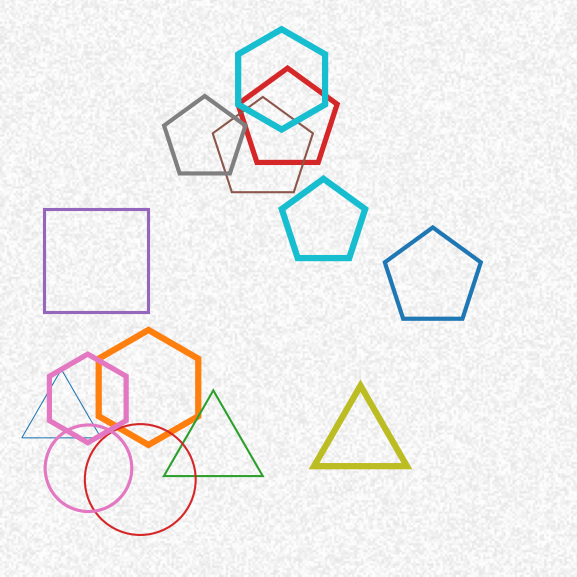[{"shape": "pentagon", "thickness": 2, "radius": 0.44, "center": [0.749, 0.518]}, {"shape": "triangle", "thickness": 0.5, "radius": 0.4, "center": [0.106, 0.281]}, {"shape": "hexagon", "thickness": 3, "radius": 0.5, "center": [0.257, 0.328]}, {"shape": "triangle", "thickness": 1, "radius": 0.49, "center": [0.369, 0.224]}, {"shape": "pentagon", "thickness": 2.5, "radius": 0.45, "center": [0.498, 0.791]}, {"shape": "circle", "thickness": 1, "radius": 0.48, "center": [0.243, 0.169]}, {"shape": "square", "thickness": 1.5, "radius": 0.45, "center": [0.166, 0.548]}, {"shape": "pentagon", "thickness": 1, "radius": 0.46, "center": [0.455, 0.74]}, {"shape": "circle", "thickness": 1.5, "radius": 0.37, "center": [0.153, 0.188]}, {"shape": "hexagon", "thickness": 2.5, "radius": 0.38, "center": [0.152, 0.309]}, {"shape": "pentagon", "thickness": 2, "radius": 0.37, "center": [0.355, 0.759]}, {"shape": "triangle", "thickness": 3, "radius": 0.46, "center": [0.624, 0.238]}, {"shape": "pentagon", "thickness": 3, "radius": 0.38, "center": [0.56, 0.614]}, {"shape": "hexagon", "thickness": 3, "radius": 0.43, "center": [0.488, 0.862]}]